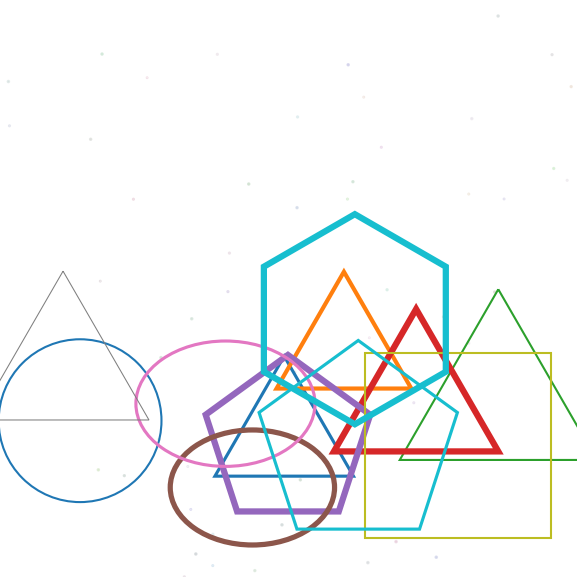[{"shape": "triangle", "thickness": 1.5, "radius": 0.69, "center": [0.492, 0.244]}, {"shape": "circle", "thickness": 1, "radius": 0.7, "center": [0.139, 0.271]}, {"shape": "triangle", "thickness": 2, "radius": 0.67, "center": [0.596, 0.394]}, {"shape": "triangle", "thickness": 1, "radius": 0.99, "center": [0.863, 0.301]}, {"shape": "triangle", "thickness": 3, "radius": 0.82, "center": [0.721, 0.3]}, {"shape": "pentagon", "thickness": 3, "radius": 0.75, "center": [0.499, 0.235]}, {"shape": "oval", "thickness": 2.5, "radius": 0.71, "center": [0.437, 0.155]}, {"shape": "oval", "thickness": 1.5, "radius": 0.78, "center": [0.39, 0.3]}, {"shape": "triangle", "thickness": 0.5, "radius": 0.86, "center": [0.109, 0.358]}, {"shape": "square", "thickness": 1, "radius": 0.8, "center": [0.793, 0.228]}, {"shape": "pentagon", "thickness": 1.5, "radius": 0.9, "center": [0.62, 0.229]}, {"shape": "hexagon", "thickness": 3, "radius": 0.91, "center": [0.614, 0.446]}]